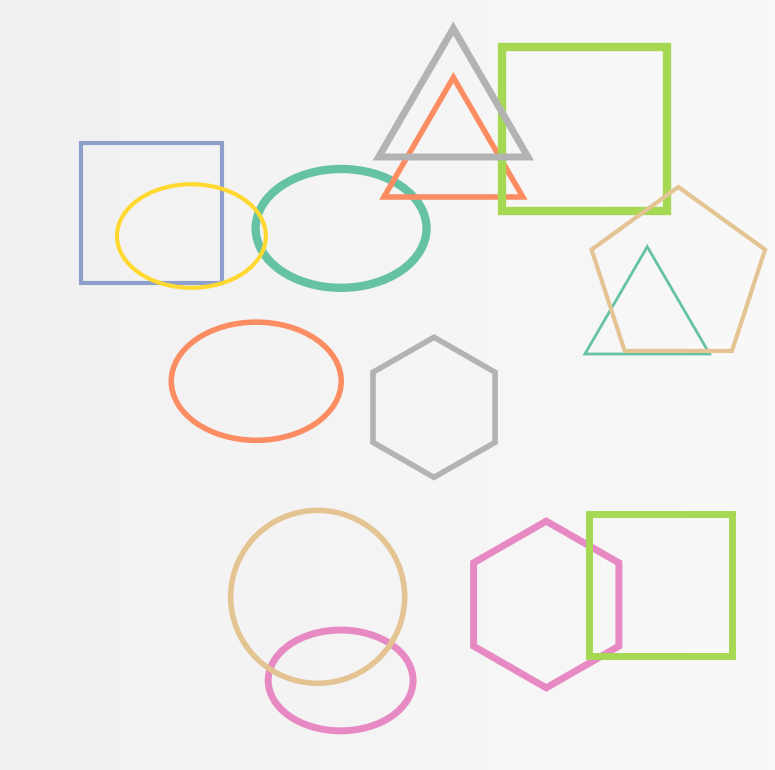[{"shape": "oval", "thickness": 3, "radius": 0.55, "center": [0.44, 0.703]}, {"shape": "triangle", "thickness": 1, "radius": 0.46, "center": [0.835, 0.587]}, {"shape": "triangle", "thickness": 2, "radius": 0.52, "center": [0.585, 0.796]}, {"shape": "oval", "thickness": 2, "radius": 0.55, "center": [0.331, 0.505]}, {"shape": "square", "thickness": 1.5, "radius": 0.45, "center": [0.196, 0.724]}, {"shape": "hexagon", "thickness": 2.5, "radius": 0.54, "center": [0.705, 0.215]}, {"shape": "oval", "thickness": 2.5, "radius": 0.47, "center": [0.44, 0.116]}, {"shape": "square", "thickness": 2.5, "radius": 0.46, "center": [0.852, 0.24]}, {"shape": "square", "thickness": 3, "radius": 0.53, "center": [0.754, 0.832]}, {"shape": "oval", "thickness": 1.5, "radius": 0.48, "center": [0.247, 0.693]}, {"shape": "pentagon", "thickness": 1.5, "radius": 0.59, "center": [0.875, 0.639]}, {"shape": "circle", "thickness": 2, "radius": 0.56, "center": [0.41, 0.225]}, {"shape": "hexagon", "thickness": 2, "radius": 0.45, "center": [0.56, 0.471]}, {"shape": "triangle", "thickness": 2.5, "radius": 0.56, "center": [0.585, 0.852]}]